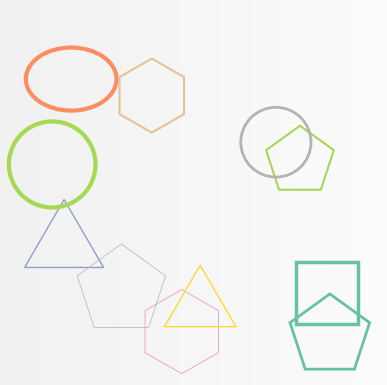[{"shape": "square", "thickness": 2.5, "radius": 0.4, "center": [0.844, 0.239]}, {"shape": "pentagon", "thickness": 2, "radius": 0.54, "center": [0.851, 0.129]}, {"shape": "oval", "thickness": 3, "radius": 0.58, "center": [0.184, 0.795]}, {"shape": "triangle", "thickness": 1, "radius": 0.59, "center": [0.165, 0.364]}, {"shape": "hexagon", "thickness": 0.5, "radius": 0.55, "center": [0.469, 0.139]}, {"shape": "pentagon", "thickness": 1.5, "radius": 0.46, "center": [0.774, 0.582]}, {"shape": "circle", "thickness": 3, "radius": 0.56, "center": [0.135, 0.573]}, {"shape": "triangle", "thickness": 1, "radius": 0.53, "center": [0.517, 0.205]}, {"shape": "hexagon", "thickness": 1.5, "radius": 0.48, "center": [0.392, 0.752]}, {"shape": "pentagon", "thickness": 0.5, "radius": 0.6, "center": [0.313, 0.246]}, {"shape": "circle", "thickness": 2, "radius": 0.45, "center": [0.712, 0.631]}]